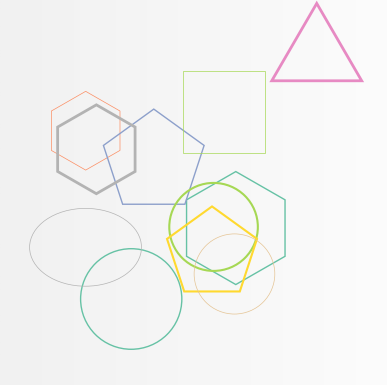[{"shape": "circle", "thickness": 1, "radius": 0.65, "center": [0.339, 0.223]}, {"shape": "hexagon", "thickness": 1, "radius": 0.73, "center": [0.609, 0.408]}, {"shape": "hexagon", "thickness": 0.5, "radius": 0.51, "center": [0.221, 0.66]}, {"shape": "pentagon", "thickness": 1, "radius": 0.68, "center": [0.397, 0.58]}, {"shape": "triangle", "thickness": 2, "radius": 0.67, "center": [0.817, 0.857]}, {"shape": "circle", "thickness": 1.5, "radius": 0.57, "center": [0.551, 0.411]}, {"shape": "square", "thickness": 0.5, "radius": 0.53, "center": [0.578, 0.71]}, {"shape": "pentagon", "thickness": 1.5, "radius": 0.61, "center": [0.547, 0.342]}, {"shape": "circle", "thickness": 0.5, "radius": 0.52, "center": [0.605, 0.288]}, {"shape": "hexagon", "thickness": 2, "radius": 0.58, "center": [0.249, 0.612]}, {"shape": "oval", "thickness": 0.5, "radius": 0.72, "center": [0.221, 0.358]}]